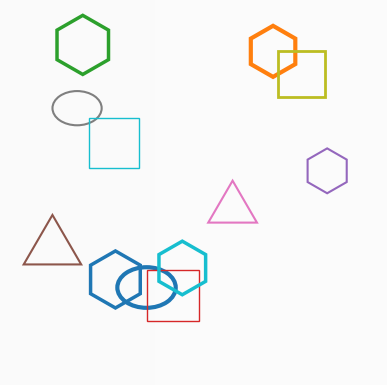[{"shape": "oval", "thickness": 3, "radius": 0.38, "center": [0.378, 0.253]}, {"shape": "hexagon", "thickness": 2.5, "radius": 0.37, "center": [0.298, 0.274]}, {"shape": "hexagon", "thickness": 3, "radius": 0.33, "center": [0.705, 0.867]}, {"shape": "hexagon", "thickness": 2.5, "radius": 0.38, "center": [0.214, 0.883]}, {"shape": "square", "thickness": 1, "radius": 0.33, "center": [0.446, 0.233]}, {"shape": "hexagon", "thickness": 1.5, "radius": 0.29, "center": [0.844, 0.556]}, {"shape": "triangle", "thickness": 1.5, "radius": 0.43, "center": [0.135, 0.356]}, {"shape": "triangle", "thickness": 1.5, "radius": 0.36, "center": [0.6, 0.458]}, {"shape": "oval", "thickness": 1.5, "radius": 0.32, "center": [0.199, 0.719]}, {"shape": "square", "thickness": 2, "radius": 0.3, "center": [0.777, 0.807]}, {"shape": "hexagon", "thickness": 2.5, "radius": 0.35, "center": [0.47, 0.304]}, {"shape": "square", "thickness": 1, "radius": 0.32, "center": [0.295, 0.628]}]